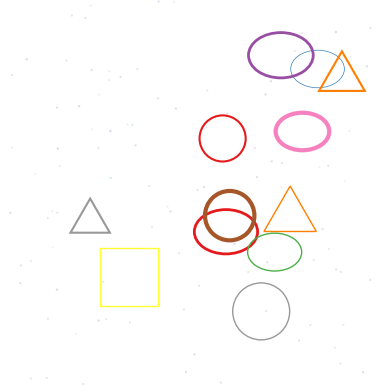[{"shape": "circle", "thickness": 1.5, "radius": 0.3, "center": [0.578, 0.64]}, {"shape": "oval", "thickness": 2, "radius": 0.41, "center": [0.587, 0.398]}, {"shape": "oval", "thickness": 0.5, "radius": 0.35, "center": [0.825, 0.821]}, {"shape": "oval", "thickness": 1, "radius": 0.35, "center": [0.713, 0.345]}, {"shape": "oval", "thickness": 2, "radius": 0.42, "center": [0.729, 0.857]}, {"shape": "triangle", "thickness": 1.5, "radius": 0.34, "center": [0.888, 0.798]}, {"shape": "triangle", "thickness": 1, "radius": 0.39, "center": [0.754, 0.438]}, {"shape": "square", "thickness": 1, "radius": 0.38, "center": [0.336, 0.28]}, {"shape": "circle", "thickness": 3, "radius": 0.32, "center": [0.597, 0.44]}, {"shape": "oval", "thickness": 3, "radius": 0.35, "center": [0.786, 0.658]}, {"shape": "triangle", "thickness": 1.5, "radius": 0.3, "center": [0.234, 0.425]}, {"shape": "circle", "thickness": 1, "radius": 0.37, "center": [0.678, 0.191]}]